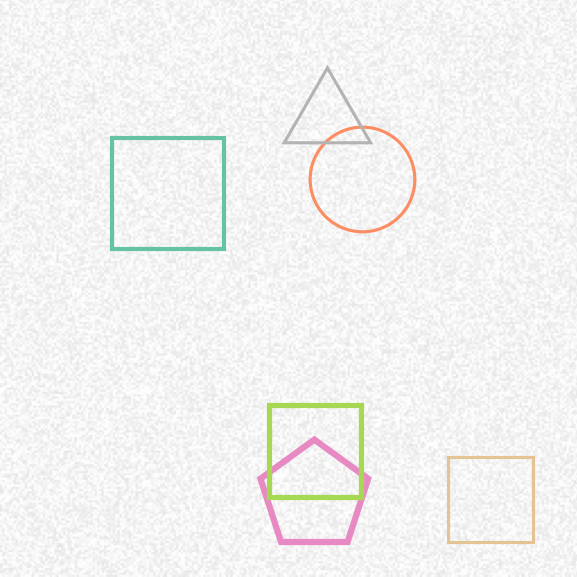[{"shape": "square", "thickness": 2, "radius": 0.48, "center": [0.291, 0.664]}, {"shape": "circle", "thickness": 1.5, "radius": 0.45, "center": [0.628, 0.688]}, {"shape": "pentagon", "thickness": 3, "radius": 0.49, "center": [0.544, 0.14]}, {"shape": "square", "thickness": 2.5, "radius": 0.4, "center": [0.546, 0.218]}, {"shape": "square", "thickness": 1.5, "radius": 0.37, "center": [0.849, 0.134]}, {"shape": "triangle", "thickness": 1.5, "radius": 0.43, "center": [0.567, 0.795]}]